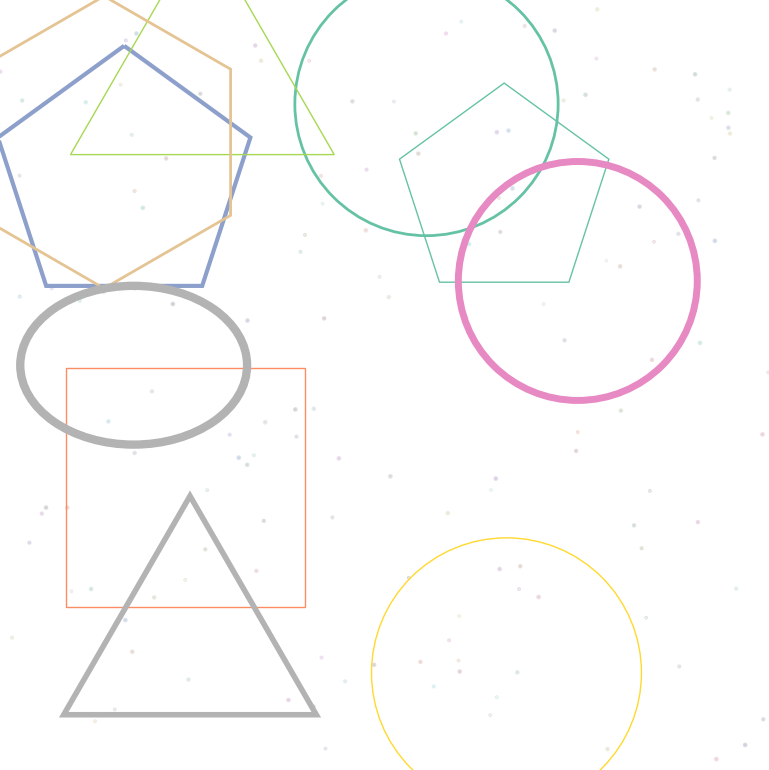[{"shape": "pentagon", "thickness": 0.5, "radius": 0.71, "center": [0.655, 0.749]}, {"shape": "circle", "thickness": 1, "radius": 0.85, "center": [0.554, 0.865]}, {"shape": "square", "thickness": 0.5, "radius": 0.78, "center": [0.241, 0.367]}, {"shape": "pentagon", "thickness": 1.5, "radius": 0.86, "center": [0.161, 0.768]}, {"shape": "circle", "thickness": 2.5, "radius": 0.78, "center": [0.75, 0.635]}, {"shape": "triangle", "thickness": 0.5, "radius": 0.99, "center": [0.263, 0.898]}, {"shape": "circle", "thickness": 0.5, "radius": 0.88, "center": [0.658, 0.126]}, {"shape": "hexagon", "thickness": 1, "radius": 0.95, "center": [0.135, 0.815]}, {"shape": "triangle", "thickness": 2, "radius": 0.95, "center": [0.247, 0.166]}, {"shape": "oval", "thickness": 3, "radius": 0.74, "center": [0.174, 0.526]}]